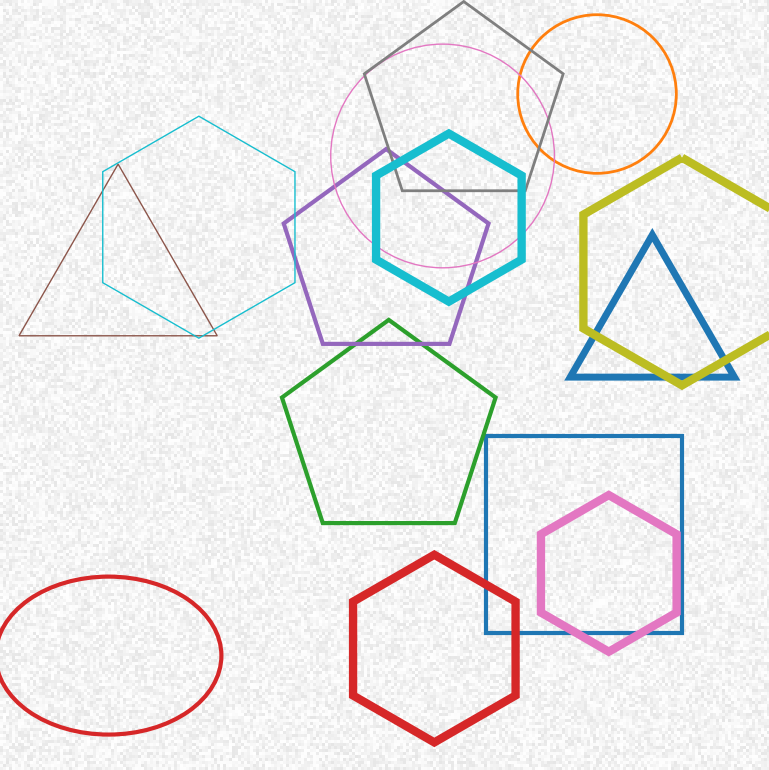[{"shape": "triangle", "thickness": 2.5, "radius": 0.62, "center": [0.847, 0.572]}, {"shape": "square", "thickness": 1.5, "radius": 0.64, "center": [0.759, 0.306]}, {"shape": "circle", "thickness": 1, "radius": 0.51, "center": [0.775, 0.878]}, {"shape": "pentagon", "thickness": 1.5, "radius": 0.73, "center": [0.505, 0.439]}, {"shape": "oval", "thickness": 1.5, "radius": 0.73, "center": [0.141, 0.149]}, {"shape": "hexagon", "thickness": 3, "radius": 0.61, "center": [0.564, 0.158]}, {"shape": "pentagon", "thickness": 1.5, "radius": 0.7, "center": [0.501, 0.667]}, {"shape": "triangle", "thickness": 0.5, "radius": 0.74, "center": [0.153, 0.638]}, {"shape": "hexagon", "thickness": 3, "radius": 0.51, "center": [0.791, 0.255]}, {"shape": "circle", "thickness": 0.5, "radius": 0.73, "center": [0.575, 0.797]}, {"shape": "pentagon", "thickness": 1, "radius": 0.68, "center": [0.602, 0.862]}, {"shape": "hexagon", "thickness": 3, "radius": 0.74, "center": [0.886, 0.647]}, {"shape": "hexagon", "thickness": 0.5, "radius": 0.72, "center": [0.258, 0.705]}, {"shape": "hexagon", "thickness": 3, "radius": 0.55, "center": [0.583, 0.717]}]